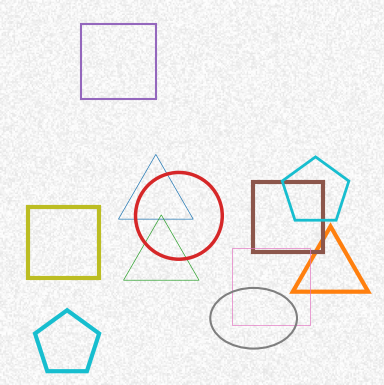[{"shape": "triangle", "thickness": 0.5, "radius": 0.56, "center": [0.405, 0.487]}, {"shape": "triangle", "thickness": 3, "radius": 0.57, "center": [0.858, 0.299]}, {"shape": "triangle", "thickness": 0.5, "radius": 0.57, "center": [0.419, 0.329]}, {"shape": "circle", "thickness": 2.5, "radius": 0.56, "center": [0.465, 0.439]}, {"shape": "square", "thickness": 1.5, "radius": 0.49, "center": [0.309, 0.839]}, {"shape": "square", "thickness": 3, "radius": 0.45, "center": [0.749, 0.436]}, {"shape": "square", "thickness": 0.5, "radius": 0.5, "center": [0.703, 0.256]}, {"shape": "oval", "thickness": 1.5, "radius": 0.56, "center": [0.659, 0.173]}, {"shape": "square", "thickness": 3, "radius": 0.46, "center": [0.165, 0.371]}, {"shape": "pentagon", "thickness": 3, "radius": 0.44, "center": [0.174, 0.107]}, {"shape": "pentagon", "thickness": 2, "radius": 0.45, "center": [0.82, 0.502]}]